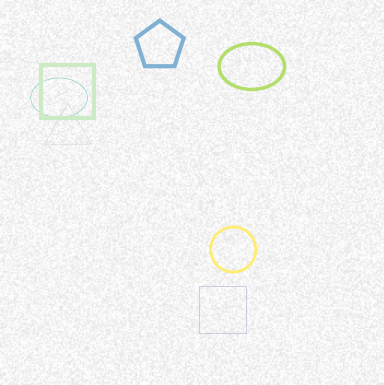[{"shape": "oval", "thickness": 0.5, "radius": 0.37, "center": [0.154, 0.746]}, {"shape": "square", "thickness": 0.5, "radius": 0.3, "center": [0.577, 0.196]}, {"shape": "pentagon", "thickness": 3, "radius": 0.33, "center": [0.415, 0.881]}, {"shape": "oval", "thickness": 2.5, "radius": 0.43, "center": [0.654, 0.827]}, {"shape": "triangle", "thickness": 0.5, "radius": 0.35, "center": [0.176, 0.661]}, {"shape": "square", "thickness": 3, "radius": 0.35, "center": [0.176, 0.763]}, {"shape": "circle", "thickness": 2, "radius": 0.29, "center": [0.606, 0.352]}]